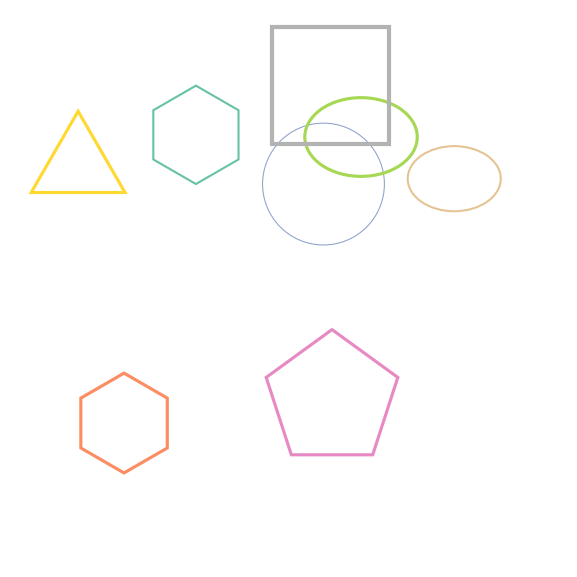[{"shape": "hexagon", "thickness": 1, "radius": 0.43, "center": [0.339, 0.766]}, {"shape": "hexagon", "thickness": 1.5, "radius": 0.43, "center": [0.215, 0.267]}, {"shape": "circle", "thickness": 0.5, "radius": 0.53, "center": [0.56, 0.68]}, {"shape": "pentagon", "thickness": 1.5, "radius": 0.6, "center": [0.575, 0.309]}, {"shape": "oval", "thickness": 1.5, "radius": 0.49, "center": [0.625, 0.762]}, {"shape": "triangle", "thickness": 1.5, "radius": 0.47, "center": [0.135, 0.713]}, {"shape": "oval", "thickness": 1, "radius": 0.4, "center": [0.787, 0.69]}, {"shape": "square", "thickness": 2, "radius": 0.51, "center": [0.572, 0.851]}]